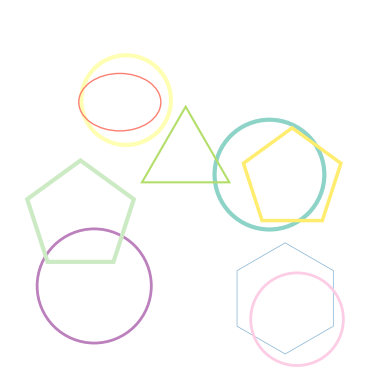[{"shape": "circle", "thickness": 3, "radius": 0.71, "center": [0.7, 0.546]}, {"shape": "circle", "thickness": 3, "radius": 0.58, "center": [0.327, 0.74]}, {"shape": "oval", "thickness": 1, "radius": 0.53, "center": [0.311, 0.735]}, {"shape": "hexagon", "thickness": 0.5, "radius": 0.72, "center": [0.741, 0.225]}, {"shape": "triangle", "thickness": 1.5, "radius": 0.65, "center": [0.482, 0.592]}, {"shape": "circle", "thickness": 2, "radius": 0.6, "center": [0.772, 0.171]}, {"shape": "circle", "thickness": 2, "radius": 0.74, "center": [0.245, 0.257]}, {"shape": "pentagon", "thickness": 3, "radius": 0.73, "center": [0.209, 0.438]}, {"shape": "pentagon", "thickness": 2.5, "radius": 0.67, "center": [0.759, 0.535]}]